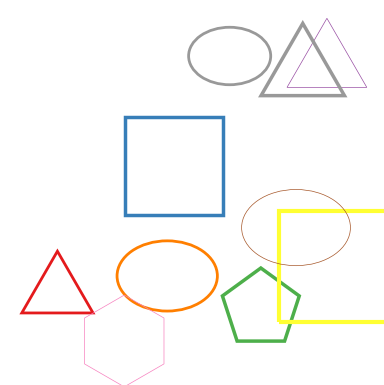[{"shape": "triangle", "thickness": 2, "radius": 0.53, "center": [0.149, 0.241]}, {"shape": "square", "thickness": 2.5, "radius": 0.64, "center": [0.452, 0.568]}, {"shape": "pentagon", "thickness": 2.5, "radius": 0.52, "center": [0.678, 0.199]}, {"shape": "triangle", "thickness": 0.5, "radius": 0.6, "center": [0.849, 0.833]}, {"shape": "oval", "thickness": 2, "radius": 0.65, "center": [0.434, 0.283]}, {"shape": "square", "thickness": 3, "radius": 0.72, "center": [0.869, 0.309]}, {"shape": "oval", "thickness": 0.5, "radius": 0.71, "center": [0.769, 0.409]}, {"shape": "hexagon", "thickness": 0.5, "radius": 0.6, "center": [0.323, 0.114]}, {"shape": "oval", "thickness": 2, "radius": 0.53, "center": [0.597, 0.855]}, {"shape": "triangle", "thickness": 2.5, "radius": 0.63, "center": [0.786, 0.814]}]